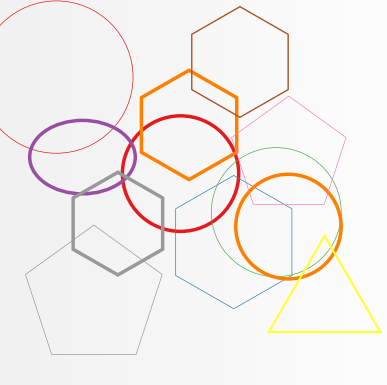[{"shape": "circle", "thickness": 2.5, "radius": 0.75, "center": [0.466, 0.549]}, {"shape": "circle", "thickness": 0.5, "radius": 0.99, "center": [0.145, 0.8]}, {"shape": "hexagon", "thickness": 0.5, "radius": 0.87, "center": [0.603, 0.371]}, {"shape": "circle", "thickness": 0.5, "radius": 0.84, "center": [0.713, 0.449]}, {"shape": "oval", "thickness": 2.5, "radius": 0.68, "center": [0.213, 0.592]}, {"shape": "circle", "thickness": 2.5, "radius": 0.68, "center": [0.744, 0.411]}, {"shape": "hexagon", "thickness": 2.5, "radius": 0.71, "center": [0.488, 0.675]}, {"shape": "triangle", "thickness": 1.5, "radius": 0.83, "center": [0.838, 0.221]}, {"shape": "hexagon", "thickness": 1, "radius": 0.72, "center": [0.619, 0.839]}, {"shape": "pentagon", "thickness": 0.5, "radius": 0.78, "center": [0.745, 0.595]}, {"shape": "pentagon", "thickness": 0.5, "radius": 0.93, "center": [0.242, 0.23]}, {"shape": "hexagon", "thickness": 2.5, "radius": 0.67, "center": [0.304, 0.419]}]